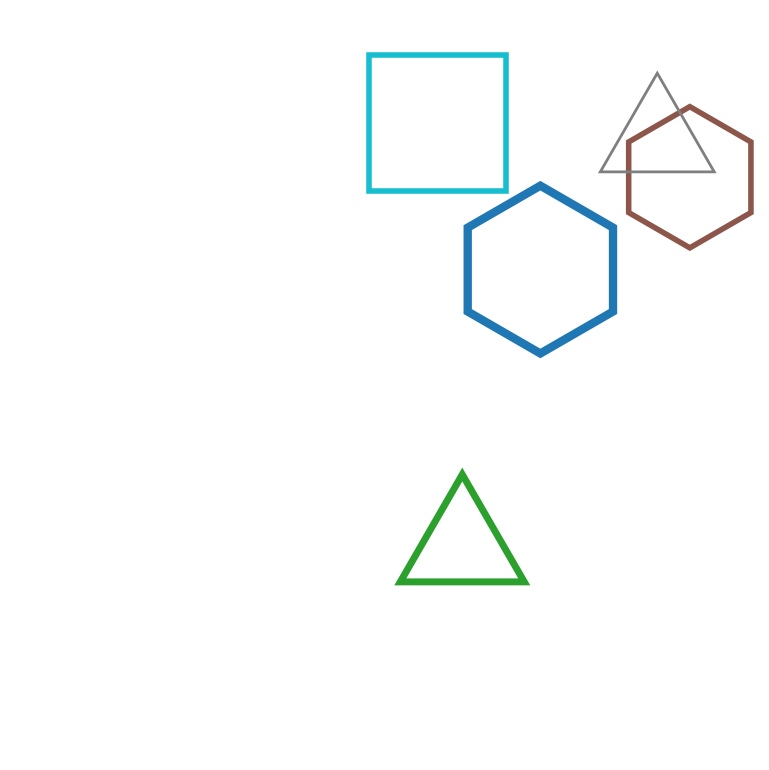[{"shape": "hexagon", "thickness": 3, "radius": 0.54, "center": [0.702, 0.65]}, {"shape": "triangle", "thickness": 2.5, "radius": 0.46, "center": [0.6, 0.291]}, {"shape": "hexagon", "thickness": 2, "radius": 0.46, "center": [0.896, 0.77]}, {"shape": "triangle", "thickness": 1, "radius": 0.43, "center": [0.854, 0.82]}, {"shape": "square", "thickness": 2, "radius": 0.44, "center": [0.568, 0.84]}]